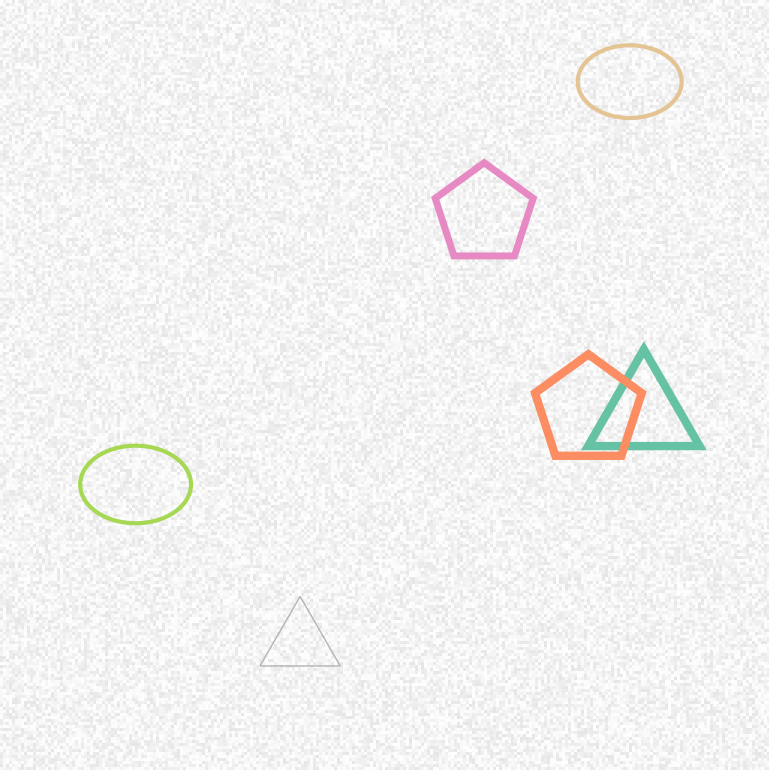[{"shape": "triangle", "thickness": 3, "radius": 0.42, "center": [0.836, 0.463]}, {"shape": "pentagon", "thickness": 3, "radius": 0.36, "center": [0.764, 0.467]}, {"shape": "pentagon", "thickness": 2.5, "radius": 0.33, "center": [0.629, 0.722]}, {"shape": "oval", "thickness": 1.5, "radius": 0.36, "center": [0.176, 0.371]}, {"shape": "oval", "thickness": 1.5, "radius": 0.34, "center": [0.818, 0.894]}, {"shape": "triangle", "thickness": 0.5, "radius": 0.3, "center": [0.39, 0.165]}]